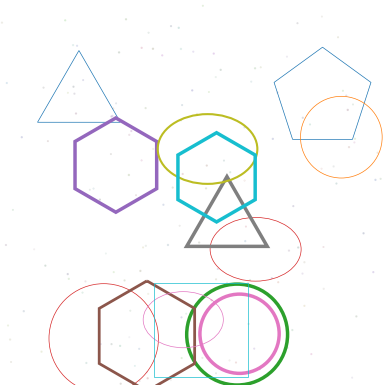[{"shape": "pentagon", "thickness": 0.5, "radius": 0.66, "center": [0.838, 0.745]}, {"shape": "triangle", "thickness": 0.5, "radius": 0.62, "center": [0.205, 0.745]}, {"shape": "circle", "thickness": 0.5, "radius": 0.53, "center": [0.887, 0.644]}, {"shape": "circle", "thickness": 2.5, "radius": 0.66, "center": [0.616, 0.131]}, {"shape": "oval", "thickness": 0.5, "radius": 0.59, "center": [0.664, 0.352]}, {"shape": "circle", "thickness": 0.5, "radius": 0.71, "center": [0.269, 0.121]}, {"shape": "hexagon", "thickness": 2.5, "radius": 0.61, "center": [0.301, 0.571]}, {"shape": "hexagon", "thickness": 2, "radius": 0.72, "center": [0.382, 0.127]}, {"shape": "circle", "thickness": 2.5, "radius": 0.51, "center": [0.622, 0.133]}, {"shape": "oval", "thickness": 0.5, "radius": 0.52, "center": [0.476, 0.17]}, {"shape": "triangle", "thickness": 2.5, "radius": 0.6, "center": [0.589, 0.42]}, {"shape": "oval", "thickness": 1.5, "radius": 0.65, "center": [0.539, 0.613]}, {"shape": "square", "thickness": 0.5, "radius": 0.61, "center": [0.523, 0.143]}, {"shape": "hexagon", "thickness": 2.5, "radius": 0.58, "center": [0.562, 0.539]}]